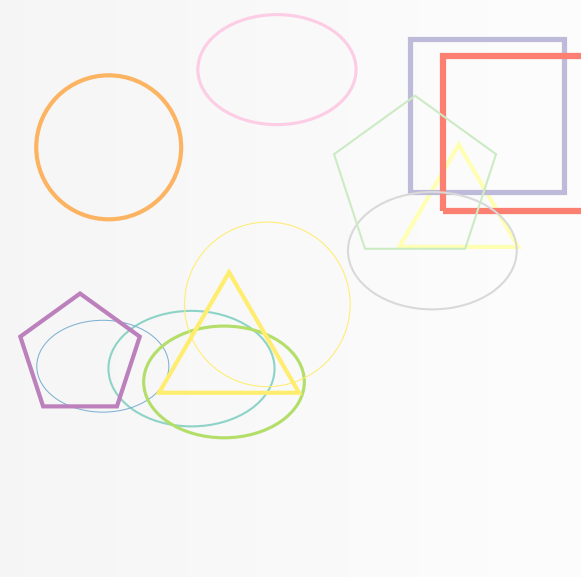[{"shape": "oval", "thickness": 1, "radius": 0.71, "center": [0.329, 0.361]}, {"shape": "triangle", "thickness": 2, "radius": 0.59, "center": [0.789, 0.631]}, {"shape": "square", "thickness": 2.5, "radius": 0.66, "center": [0.837, 0.799]}, {"shape": "square", "thickness": 3, "radius": 0.67, "center": [0.897, 0.768]}, {"shape": "oval", "thickness": 0.5, "radius": 0.57, "center": [0.177, 0.365]}, {"shape": "circle", "thickness": 2, "radius": 0.62, "center": [0.187, 0.744]}, {"shape": "oval", "thickness": 1.5, "radius": 0.69, "center": [0.385, 0.338]}, {"shape": "oval", "thickness": 1.5, "radius": 0.68, "center": [0.476, 0.879]}, {"shape": "oval", "thickness": 1, "radius": 0.73, "center": [0.744, 0.565]}, {"shape": "pentagon", "thickness": 2, "radius": 0.54, "center": [0.138, 0.383]}, {"shape": "pentagon", "thickness": 1, "radius": 0.73, "center": [0.714, 0.687]}, {"shape": "circle", "thickness": 0.5, "radius": 0.71, "center": [0.46, 0.472]}, {"shape": "triangle", "thickness": 2, "radius": 0.7, "center": [0.394, 0.389]}]